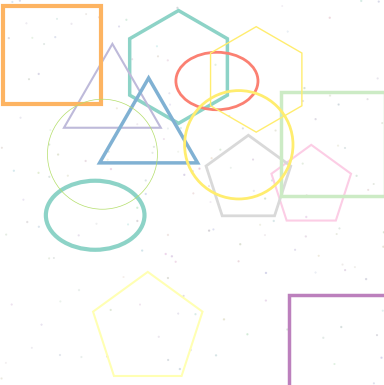[{"shape": "hexagon", "thickness": 2.5, "radius": 0.73, "center": [0.464, 0.826]}, {"shape": "oval", "thickness": 3, "radius": 0.64, "center": [0.247, 0.441]}, {"shape": "pentagon", "thickness": 1.5, "radius": 0.75, "center": [0.384, 0.144]}, {"shape": "triangle", "thickness": 1.5, "radius": 0.73, "center": [0.292, 0.741]}, {"shape": "oval", "thickness": 2, "radius": 0.53, "center": [0.563, 0.79]}, {"shape": "triangle", "thickness": 2.5, "radius": 0.73, "center": [0.386, 0.65]}, {"shape": "square", "thickness": 3, "radius": 0.64, "center": [0.134, 0.857]}, {"shape": "circle", "thickness": 0.5, "radius": 0.71, "center": [0.266, 0.599]}, {"shape": "pentagon", "thickness": 1.5, "radius": 0.54, "center": [0.808, 0.515]}, {"shape": "pentagon", "thickness": 2, "radius": 0.58, "center": [0.645, 0.533]}, {"shape": "square", "thickness": 2.5, "radius": 0.63, "center": [0.877, 0.108]}, {"shape": "square", "thickness": 2.5, "radius": 0.67, "center": [0.865, 0.626]}, {"shape": "hexagon", "thickness": 1, "radius": 0.68, "center": [0.666, 0.794]}, {"shape": "circle", "thickness": 2, "radius": 0.7, "center": [0.62, 0.624]}]